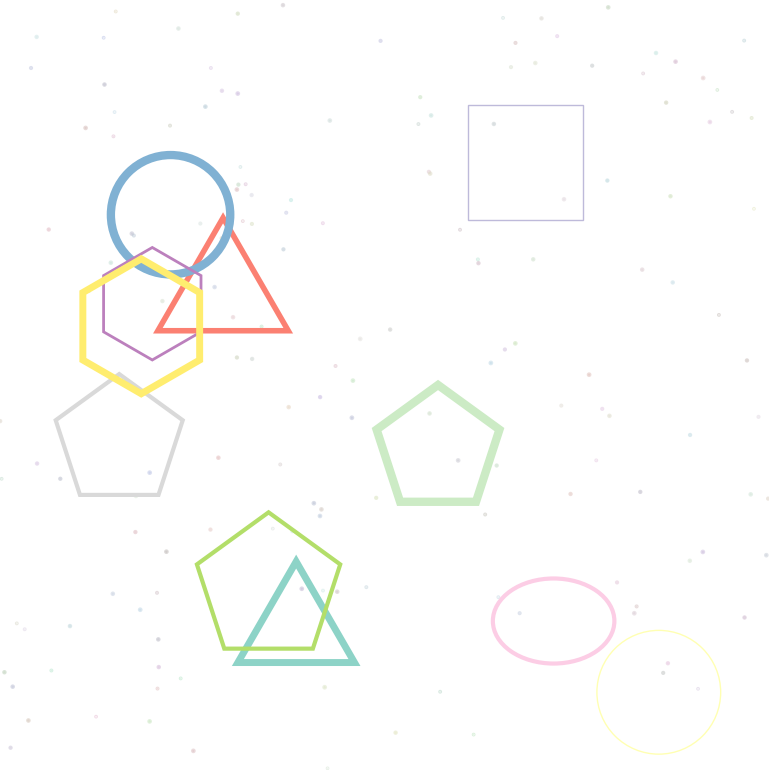[{"shape": "triangle", "thickness": 2.5, "radius": 0.44, "center": [0.385, 0.183]}, {"shape": "circle", "thickness": 0.5, "radius": 0.4, "center": [0.856, 0.101]}, {"shape": "square", "thickness": 0.5, "radius": 0.37, "center": [0.683, 0.789]}, {"shape": "triangle", "thickness": 2, "radius": 0.49, "center": [0.29, 0.619]}, {"shape": "circle", "thickness": 3, "radius": 0.39, "center": [0.222, 0.721]}, {"shape": "pentagon", "thickness": 1.5, "radius": 0.49, "center": [0.349, 0.237]}, {"shape": "oval", "thickness": 1.5, "radius": 0.39, "center": [0.719, 0.193]}, {"shape": "pentagon", "thickness": 1.5, "radius": 0.43, "center": [0.155, 0.427]}, {"shape": "hexagon", "thickness": 1, "radius": 0.37, "center": [0.198, 0.606]}, {"shape": "pentagon", "thickness": 3, "radius": 0.42, "center": [0.569, 0.416]}, {"shape": "hexagon", "thickness": 2.5, "radius": 0.44, "center": [0.183, 0.576]}]